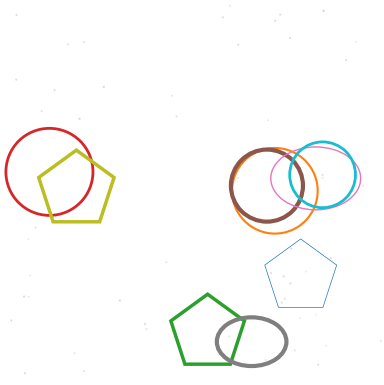[{"shape": "pentagon", "thickness": 0.5, "radius": 0.49, "center": [0.781, 0.281]}, {"shape": "circle", "thickness": 1.5, "radius": 0.56, "center": [0.714, 0.504]}, {"shape": "pentagon", "thickness": 2.5, "radius": 0.5, "center": [0.539, 0.135]}, {"shape": "circle", "thickness": 2, "radius": 0.57, "center": [0.128, 0.554]}, {"shape": "circle", "thickness": 3, "radius": 0.47, "center": [0.693, 0.518]}, {"shape": "oval", "thickness": 1, "radius": 0.58, "center": [0.82, 0.537]}, {"shape": "oval", "thickness": 3, "radius": 0.45, "center": [0.654, 0.112]}, {"shape": "pentagon", "thickness": 2.5, "radius": 0.51, "center": [0.198, 0.507]}, {"shape": "circle", "thickness": 2, "radius": 0.43, "center": [0.838, 0.546]}]